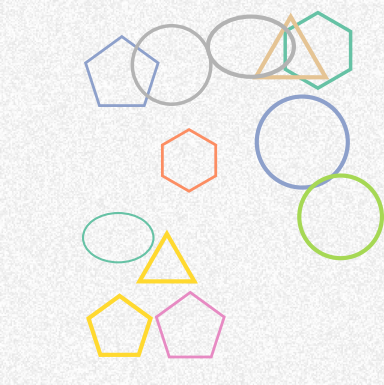[{"shape": "oval", "thickness": 1.5, "radius": 0.46, "center": [0.307, 0.383]}, {"shape": "hexagon", "thickness": 2.5, "radius": 0.49, "center": [0.826, 0.869]}, {"shape": "hexagon", "thickness": 2, "radius": 0.4, "center": [0.491, 0.583]}, {"shape": "circle", "thickness": 3, "radius": 0.59, "center": [0.785, 0.631]}, {"shape": "pentagon", "thickness": 2, "radius": 0.5, "center": [0.316, 0.806]}, {"shape": "pentagon", "thickness": 2, "radius": 0.46, "center": [0.494, 0.148]}, {"shape": "circle", "thickness": 3, "radius": 0.54, "center": [0.885, 0.437]}, {"shape": "pentagon", "thickness": 3, "radius": 0.42, "center": [0.311, 0.147]}, {"shape": "triangle", "thickness": 3, "radius": 0.41, "center": [0.434, 0.31]}, {"shape": "triangle", "thickness": 3, "radius": 0.52, "center": [0.755, 0.852]}, {"shape": "circle", "thickness": 2.5, "radius": 0.51, "center": [0.446, 0.831]}, {"shape": "oval", "thickness": 3, "radius": 0.56, "center": [0.652, 0.879]}]